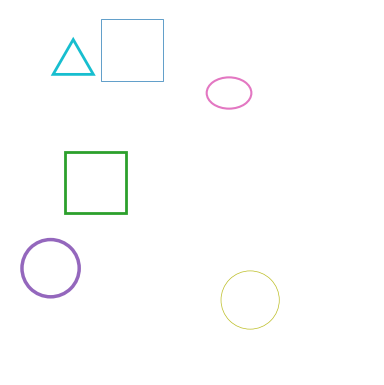[{"shape": "square", "thickness": 0.5, "radius": 0.4, "center": [0.343, 0.87]}, {"shape": "square", "thickness": 2, "radius": 0.4, "center": [0.247, 0.526]}, {"shape": "circle", "thickness": 2.5, "radius": 0.37, "center": [0.131, 0.303]}, {"shape": "oval", "thickness": 1.5, "radius": 0.29, "center": [0.595, 0.758]}, {"shape": "circle", "thickness": 0.5, "radius": 0.38, "center": [0.65, 0.221]}, {"shape": "triangle", "thickness": 2, "radius": 0.3, "center": [0.19, 0.837]}]